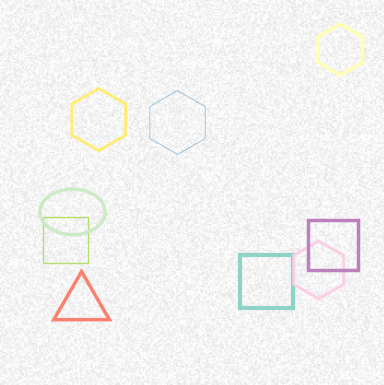[{"shape": "square", "thickness": 3, "radius": 0.34, "center": [0.691, 0.268]}, {"shape": "hexagon", "thickness": 2.5, "radius": 0.33, "center": [0.884, 0.871]}, {"shape": "triangle", "thickness": 2.5, "radius": 0.42, "center": [0.212, 0.211]}, {"shape": "hexagon", "thickness": 0.5, "radius": 0.41, "center": [0.461, 0.682]}, {"shape": "square", "thickness": 1, "radius": 0.3, "center": [0.17, 0.377]}, {"shape": "hexagon", "thickness": 2, "radius": 0.38, "center": [0.828, 0.299]}, {"shape": "square", "thickness": 2.5, "radius": 0.32, "center": [0.866, 0.363]}, {"shape": "oval", "thickness": 2.5, "radius": 0.42, "center": [0.188, 0.45]}, {"shape": "hexagon", "thickness": 2, "radius": 0.4, "center": [0.256, 0.69]}]